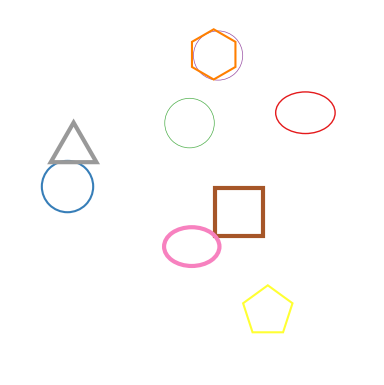[{"shape": "oval", "thickness": 1, "radius": 0.39, "center": [0.793, 0.707]}, {"shape": "circle", "thickness": 1.5, "radius": 0.33, "center": [0.175, 0.515]}, {"shape": "circle", "thickness": 0.5, "radius": 0.32, "center": [0.492, 0.68]}, {"shape": "circle", "thickness": 0.5, "radius": 0.32, "center": [0.566, 0.856]}, {"shape": "hexagon", "thickness": 1.5, "radius": 0.33, "center": [0.555, 0.859]}, {"shape": "pentagon", "thickness": 1.5, "radius": 0.34, "center": [0.696, 0.191]}, {"shape": "square", "thickness": 3, "radius": 0.31, "center": [0.622, 0.449]}, {"shape": "oval", "thickness": 3, "radius": 0.36, "center": [0.498, 0.359]}, {"shape": "triangle", "thickness": 3, "radius": 0.34, "center": [0.191, 0.613]}]